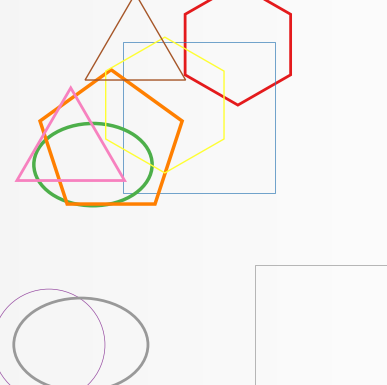[{"shape": "hexagon", "thickness": 2, "radius": 0.79, "center": [0.614, 0.884]}, {"shape": "square", "thickness": 0.5, "radius": 0.98, "center": [0.514, 0.694]}, {"shape": "oval", "thickness": 2.5, "radius": 0.76, "center": [0.24, 0.572]}, {"shape": "circle", "thickness": 0.5, "radius": 0.72, "center": [0.126, 0.104]}, {"shape": "pentagon", "thickness": 2.5, "radius": 0.96, "center": [0.287, 0.626]}, {"shape": "hexagon", "thickness": 1, "radius": 0.88, "center": [0.425, 0.727]}, {"shape": "triangle", "thickness": 1, "radius": 0.75, "center": [0.349, 0.867]}, {"shape": "triangle", "thickness": 2, "radius": 0.8, "center": [0.183, 0.611]}, {"shape": "square", "thickness": 0.5, "radius": 0.93, "center": [0.844, 0.126]}, {"shape": "oval", "thickness": 2, "radius": 0.87, "center": [0.209, 0.105]}]